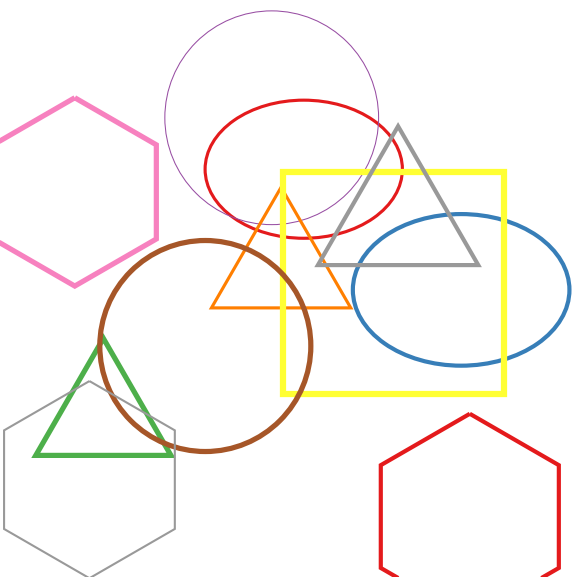[{"shape": "hexagon", "thickness": 2, "radius": 0.89, "center": [0.814, 0.105]}, {"shape": "oval", "thickness": 1.5, "radius": 0.85, "center": [0.526, 0.706]}, {"shape": "oval", "thickness": 2, "radius": 0.94, "center": [0.799, 0.497]}, {"shape": "triangle", "thickness": 2.5, "radius": 0.68, "center": [0.179, 0.278]}, {"shape": "circle", "thickness": 0.5, "radius": 0.93, "center": [0.471, 0.795]}, {"shape": "triangle", "thickness": 1.5, "radius": 0.7, "center": [0.487, 0.536]}, {"shape": "square", "thickness": 3, "radius": 0.96, "center": [0.681, 0.509]}, {"shape": "circle", "thickness": 2.5, "radius": 0.91, "center": [0.356, 0.4]}, {"shape": "hexagon", "thickness": 2.5, "radius": 0.82, "center": [0.13, 0.667]}, {"shape": "hexagon", "thickness": 1, "radius": 0.85, "center": [0.155, 0.169]}, {"shape": "triangle", "thickness": 2, "radius": 0.8, "center": [0.689, 0.62]}]